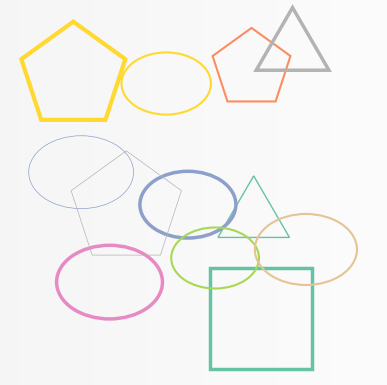[{"shape": "triangle", "thickness": 1, "radius": 0.53, "center": [0.655, 0.437]}, {"shape": "square", "thickness": 2.5, "radius": 0.66, "center": [0.674, 0.172]}, {"shape": "pentagon", "thickness": 1.5, "radius": 0.53, "center": [0.649, 0.822]}, {"shape": "oval", "thickness": 2.5, "radius": 0.62, "center": [0.485, 0.468]}, {"shape": "oval", "thickness": 0.5, "radius": 0.68, "center": [0.209, 0.553]}, {"shape": "oval", "thickness": 2.5, "radius": 0.68, "center": [0.283, 0.267]}, {"shape": "oval", "thickness": 1.5, "radius": 0.57, "center": [0.555, 0.33]}, {"shape": "pentagon", "thickness": 3, "radius": 0.71, "center": [0.189, 0.803]}, {"shape": "oval", "thickness": 1.5, "radius": 0.58, "center": [0.429, 0.783]}, {"shape": "oval", "thickness": 1.5, "radius": 0.66, "center": [0.789, 0.352]}, {"shape": "pentagon", "thickness": 0.5, "radius": 0.75, "center": [0.326, 0.459]}, {"shape": "triangle", "thickness": 2.5, "radius": 0.54, "center": [0.755, 0.872]}]